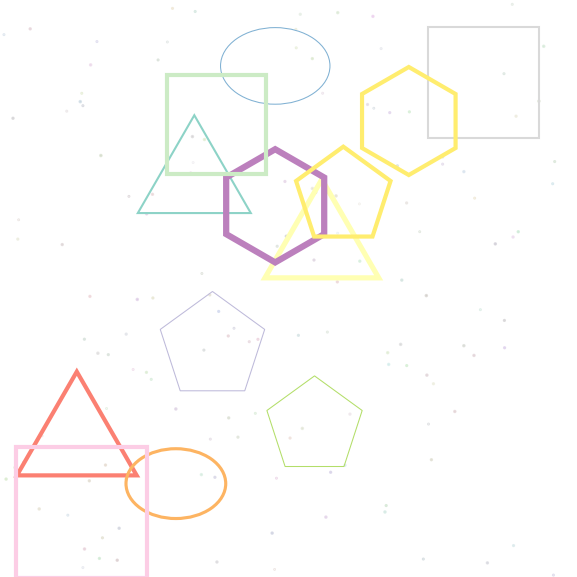[{"shape": "triangle", "thickness": 1, "radius": 0.56, "center": [0.336, 0.687]}, {"shape": "triangle", "thickness": 2.5, "radius": 0.57, "center": [0.557, 0.575]}, {"shape": "pentagon", "thickness": 0.5, "radius": 0.48, "center": [0.368, 0.399]}, {"shape": "triangle", "thickness": 2, "radius": 0.6, "center": [0.133, 0.236]}, {"shape": "oval", "thickness": 0.5, "radius": 0.47, "center": [0.477, 0.885]}, {"shape": "oval", "thickness": 1.5, "radius": 0.43, "center": [0.305, 0.162]}, {"shape": "pentagon", "thickness": 0.5, "radius": 0.43, "center": [0.545, 0.262]}, {"shape": "square", "thickness": 2, "radius": 0.57, "center": [0.141, 0.112]}, {"shape": "square", "thickness": 1, "radius": 0.48, "center": [0.837, 0.857]}, {"shape": "hexagon", "thickness": 3, "radius": 0.49, "center": [0.477, 0.643]}, {"shape": "square", "thickness": 2, "radius": 0.43, "center": [0.375, 0.784]}, {"shape": "pentagon", "thickness": 2, "radius": 0.43, "center": [0.594, 0.659]}, {"shape": "hexagon", "thickness": 2, "radius": 0.47, "center": [0.708, 0.79]}]